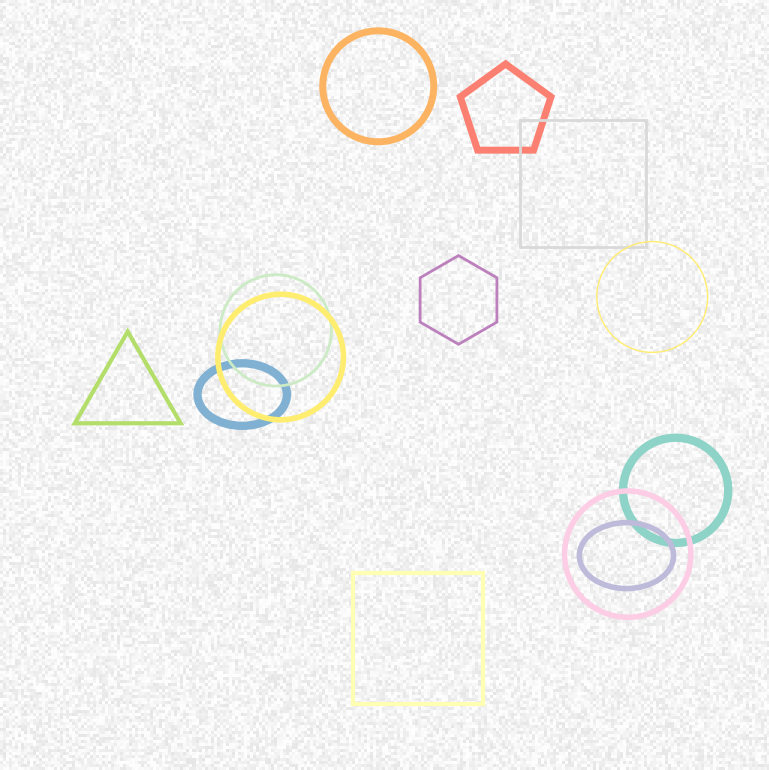[{"shape": "circle", "thickness": 3, "radius": 0.34, "center": [0.877, 0.363]}, {"shape": "square", "thickness": 1.5, "radius": 0.42, "center": [0.543, 0.171]}, {"shape": "oval", "thickness": 2, "radius": 0.31, "center": [0.814, 0.278]}, {"shape": "pentagon", "thickness": 2.5, "radius": 0.31, "center": [0.657, 0.855]}, {"shape": "oval", "thickness": 3, "radius": 0.29, "center": [0.315, 0.488]}, {"shape": "circle", "thickness": 2.5, "radius": 0.36, "center": [0.491, 0.888]}, {"shape": "triangle", "thickness": 1.5, "radius": 0.4, "center": [0.166, 0.49]}, {"shape": "circle", "thickness": 2, "radius": 0.41, "center": [0.815, 0.28]}, {"shape": "square", "thickness": 1, "radius": 0.41, "center": [0.757, 0.762]}, {"shape": "hexagon", "thickness": 1, "radius": 0.29, "center": [0.595, 0.61]}, {"shape": "circle", "thickness": 1, "radius": 0.36, "center": [0.358, 0.571]}, {"shape": "circle", "thickness": 0.5, "radius": 0.36, "center": [0.847, 0.614]}, {"shape": "circle", "thickness": 2, "radius": 0.41, "center": [0.364, 0.536]}]